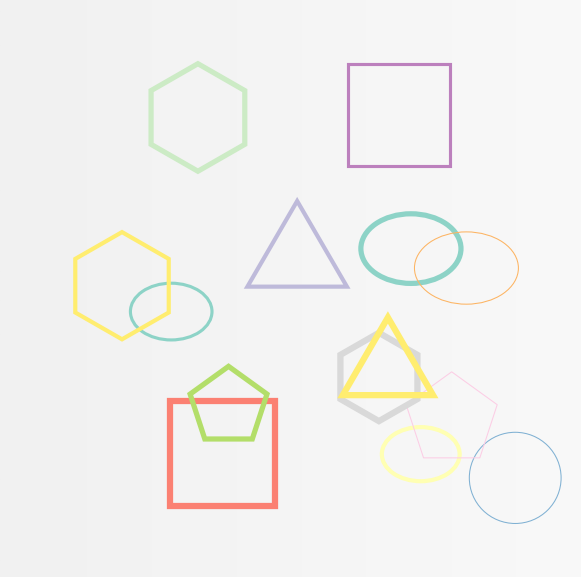[{"shape": "oval", "thickness": 2.5, "radius": 0.43, "center": [0.707, 0.569]}, {"shape": "oval", "thickness": 1.5, "radius": 0.35, "center": [0.295, 0.46]}, {"shape": "oval", "thickness": 2, "radius": 0.33, "center": [0.724, 0.213]}, {"shape": "triangle", "thickness": 2, "radius": 0.49, "center": [0.511, 0.552]}, {"shape": "square", "thickness": 3, "radius": 0.45, "center": [0.383, 0.213]}, {"shape": "circle", "thickness": 0.5, "radius": 0.39, "center": [0.886, 0.172]}, {"shape": "oval", "thickness": 0.5, "radius": 0.45, "center": [0.802, 0.535]}, {"shape": "pentagon", "thickness": 2.5, "radius": 0.35, "center": [0.393, 0.295]}, {"shape": "pentagon", "thickness": 0.5, "radius": 0.41, "center": [0.777, 0.273]}, {"shape": "hexagon", "thickness": 3, "radius": 0.38, "center": [0.652, 0.346]}, {"shape": "square", "thickness": 1.5, "radius": 0.44, "center": [0.687, 0.8]}, {"shape": "hexagon", "thickness": 2.5, "radius": 0.47, "center": [0.341, 0.796]}, {"shape": "hexagon", "thickness": 2, "radius": 0.46, "center": [0.21, 0.504]}, {"shape": "triangle", "thickness": 3, "radius": 0.45, "center": [0.667, 0.36]}]